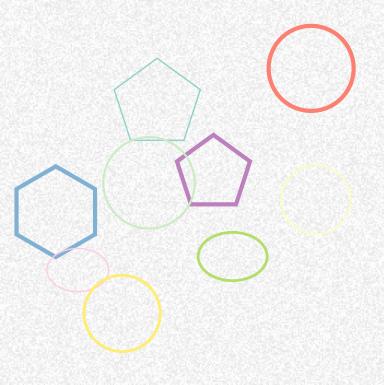[{"shape": "pentagon", "thickness": 1, "radius": 0.59, "center": [0.408, 0.731]}, {"shape": "circle", "thickness": 1, "radius": 0.45, "center": [0.82, 0.481]}, {"shape": "circle", "thickness": 3, "radius": 0.55, "center": [0.808, 0.822]}, {"shape": "hexagon", "thickness": 3, "radius": 0.59, "center": [0.145, 0.45]}, {"shape": "oval", "thickness": 2, "radius": 0.45, "center": [0.604, 0.334]}, {"shape": "oval", "thickness": 1, "radius": 0.4, "center": [0.202, 0.299]}, {"shape": "pentagon", "thickness": 3, "radius": 0.5, "center": [0.554, 0.55]}, {"shape": "circle", "thickness": 1.5, "radius": 0.59, "center": [0.387, 0.525]}, {"shape": "circle", "thickness": 2, "radius": 0.5, "center": [0.317, 0.186]}]